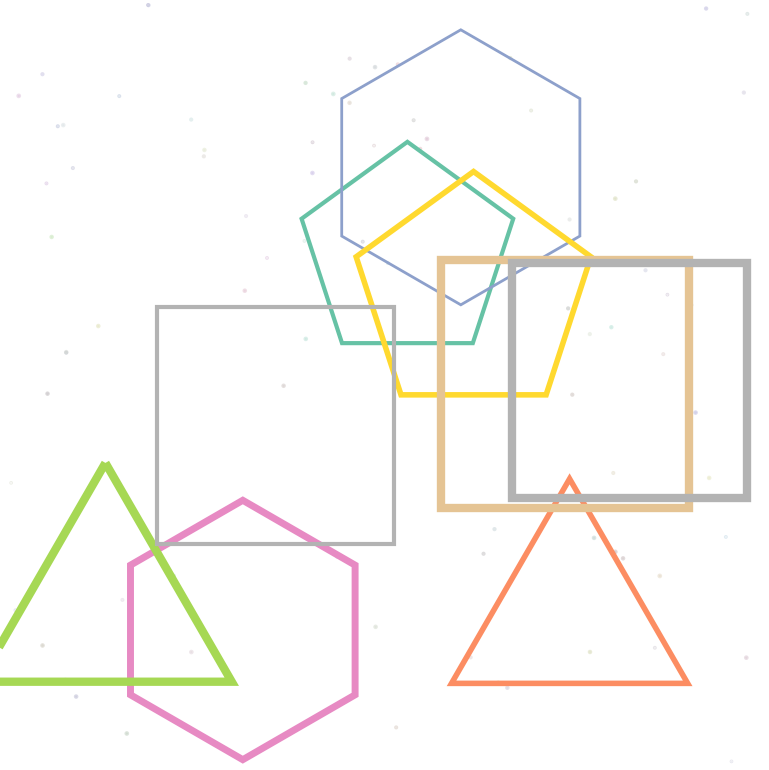[{"shape": "pentagon", "thickness": 1.5, "radius": 0.72, "center": [0.529, 0.671]}, {"shape": "triangle", "thickness": 2, "radius": 0.89, "center": [0.74, 0.201]}, {"shape": "hexagon", "thickness": 1, "radius": 0.89, "center": [0.598, 0.783]}, {"shape": "hexagon", "thickness": 2.5, "radius": 0.84, "center": [0.315, 0.182]}, {"shape": "triangle", "thickness": 3, "radius": 0.95, "center": [0.137, 0.209]}, {"shape": "pentagon", "thickness": 2, "radius": 0.8, "center": [0.615, 0.617]}, {"shape": "square", "thickness": 3, "radius": 0.81, "center": [0.734, 0.501]}, {"shape": "square", "thickness": 1.5, "radius": 0.77, "center": [0.358, 0.447]}, {"shape": "square", "thickness": 3, "radius": 0.76, "center": [0.818, 0.506]}]